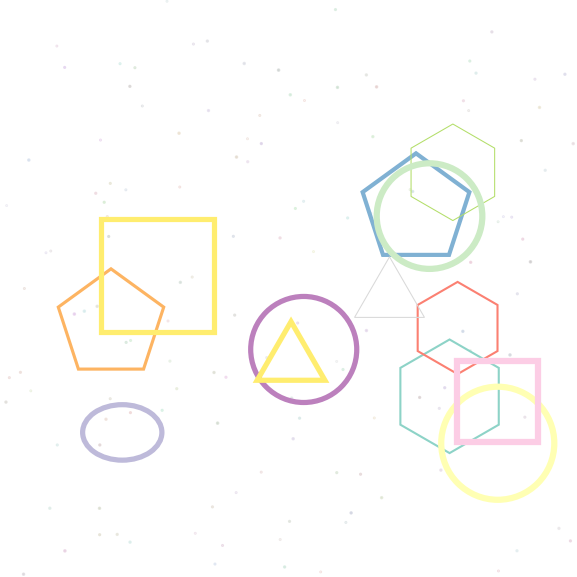[{"shape": "hexagon", "thickness": 1, "radius": 0.49, "center": [0.778, 0.313]}, {"shape": "circle", "thickness": 3, "radius": 0.49, "center": [0.862, 0.232]}, {"shape": "oval", "thickness": 2.5, "radius": 0.34, "center": [0.212, 0.25]}, {"shape": "hexagon", "thickness": 1, "radius": 0.4, "center": [0.792, 0.431]}, {"shape": "pentagon", "thickness": 2, "radius": 0.49, "center": [0.72, 0.636]}, {"shape": "pentagon", "thickness": 1.5, "radius": 0.48, "center": [0.192, 0.438]}, {"shape": "hexagon", "thickness": 0.5, "radius": 0.42, "center": [0.784, 0.701]}, {"shape": "square", "thickness": 3, "radius": 0.35, "center": [0.862, 0.304]}, {"shape": "triangle", "thickness": 0.5, "radius": 0.35, "center": [0.674, 0.484]}, {"shape": "circle", "thickness": 2.5, "radius": 0.46, "center": [0.526, 0.394]}, {"shape": "circle", "thickness": 3, "radius": 0.46, "center": [0.744, 0.625]}, {"shape": "triangle", "thickness": 2.5, "radius": 0.34, "center": [0.504, 0.375]}, {"shape": "square", "thickness": 2.5, "radius": 0.49, "center": [0.272, 0.522]}]